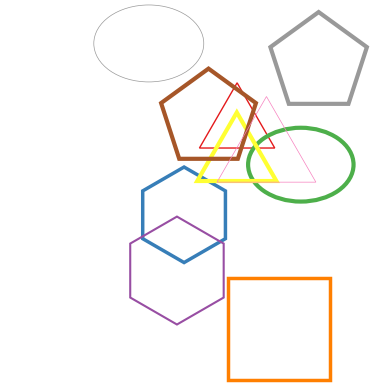[{"shape": "triangle", "thickness": 1, "radius": 0.56, "center": [0.616, 0.672]}, {"shape": "hexagon", "thickness": 2.5, "radius": 0.62, "center": [0.478, 0.442]}, {"shape": "oval", "thickness": 3, "radius": 0.68, "center": [0.781, 0.572]}, {"shape": "hexagon", "thickness": 1.5, "radius": 0.7, "center": [0.46, 0.297]}, {"shape": "square", "thickness": 2.5, "radius": 0.67, "center": [0.725, 0.146]}, {"shape": "triangle", "thickness": 3, "radius": 0.59, "center": [0.615, 0.589]}, {"shape": "pentagon", "thickness": 3, "radius": 0.65, "center": [0.542, 0.692]}, {"shape": "triangle", "thickness": 0.5, "radius": 0.74, "center": [0.692, 0.601]}, {"shape": "pentagon", "thickness": 3, "radius": 0.66, "center": [0.828, 0.837]}, {"shape": "oval", "thickness": 0.5, "radius": 0.71, "center": [0.386, 0.887]}]